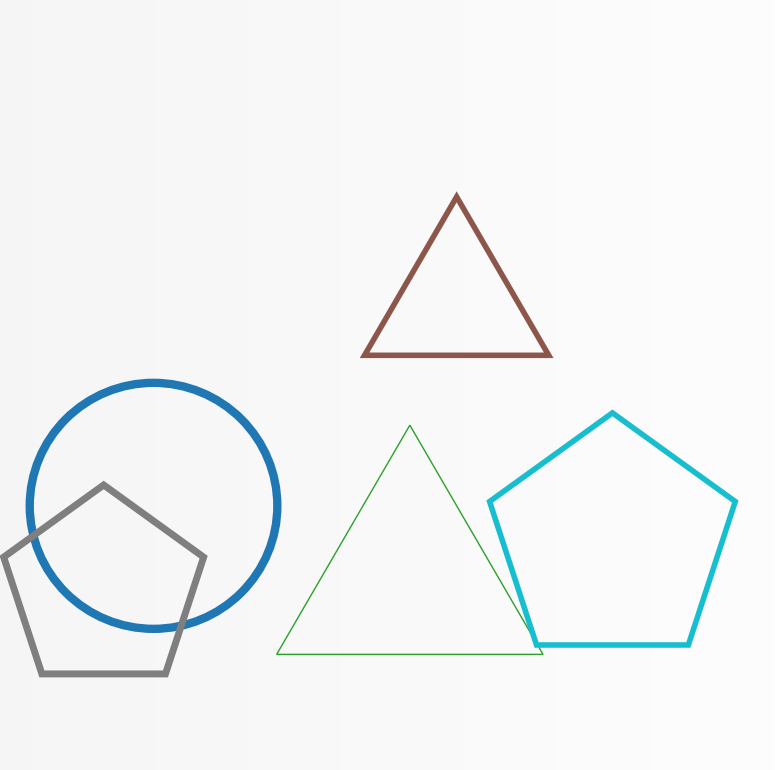[{"shape": "circle", "thickness": 3, "radius": 0.8, "center": [0.198, 0.343]}, {"shape": "triangle", "thickness": 0.5, "radius": 0.99, "center": [0.529, 0.249]}, {"shape": "triangle", "thickness": 2, "radius": 0.69, "center": [0.589, 0.607]}, {"shape": "pentagon", "thickness": 2.5, "radius": 0.68, "center": [0.134, 0.235]}, {"shape": "pentagon", "thickness": 2, "radius": 0.83, "center": [0.79, 0.297]}]